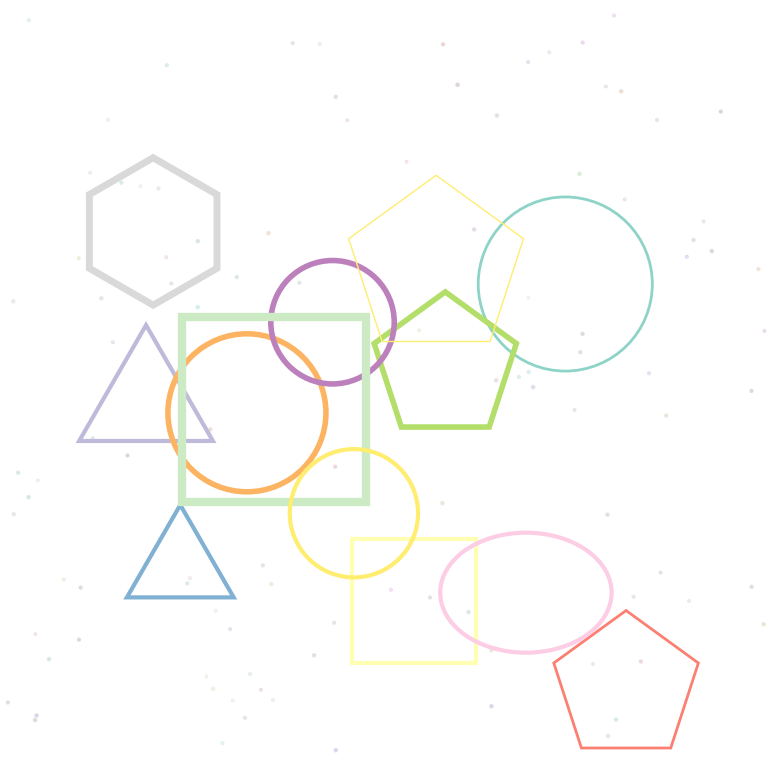[{"shape": "circle", "thickness": 1, "radius": 0.57, "center": [0.734, 0.631]}, {"shape": "square", "thickness": 1.5, "radius": 0.4, "center": [0.538, 0.219]}, {"shape": "triangle", "thickness": 1.5, "radius": 0.5, "center": [0.19, 0.477]}, {"shape": "pentagon", "thickness": 1, "radius": 0.49, "center": [0.813, 0.108]}, {"shape": "triangle", "thickness": 1.5, "radius": 0.4, "center": [0.234, 0.264]}, {"shape": "circle", "thickness": 2, "radius": 0.51, "center": [0.321, 0.464]}, {"shape": "pentagon", "thickness": 2, "radius": 0.49, "center": [0.578, 0.524]}, {"shape": "oval", "thickness": 1.5, "radius": 0.56, "center": [0.683, 0.23]}, {"shape": "hexagon", "thickness": 2.5, "radius": 0.48, "center": [0.199, 0.699]}, {"shape": "circle", "thickness": 2, "radius": 0.4, "center": [0.432, 0.582]}, {"shape": "square", "thickness": 3, "radius": 0.6, "center": [0.356, 0.468]}, {"shape": "pentagon", "thickness": 0.5, "radius": 0.6, "center": [0.566, 0.653]}, {"shape": "circle", "thickness": 1.5, "radius": 0.42, "center": [0.46, 0.333]}]